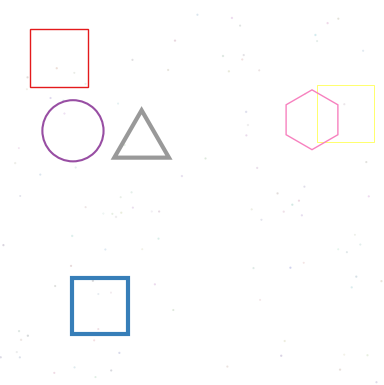[{"shape": "square", "thickness": 1, "radius": 0.38, "center": [0.153, 0.849]}, {"shape": "square", "thickness": 3, "radius": 0.36, "center": [0.26, 0.206]}, {"shape": "circle", "thickness": 1.5, "radius": 0.4, "center": [0.19, 0.66]}, {"shape": "square", "thickness": 0.5, "radius": 0.37, "center": [0.898, 0.705]}, {"shape": "hexagon", "thickness": 1, "radius": 0.39, "center": [0.81, 0.689]}, {"shape": "triangle", "thickness": 3, "radius": 0.41, "center": [0.368, 0.632]}]